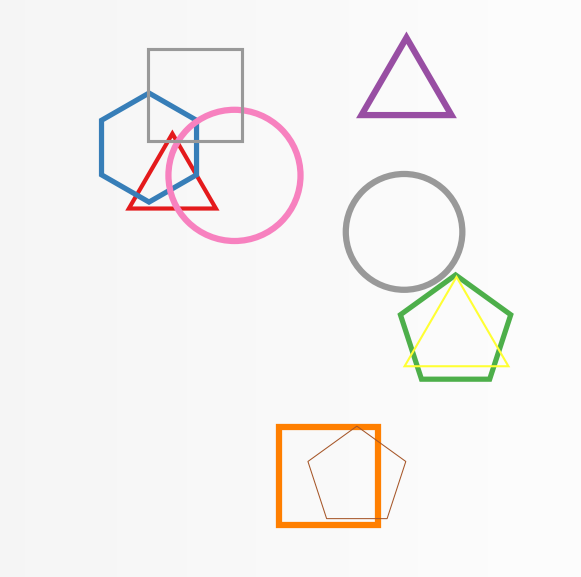[{"shape": "triangle", "thickness": 2, "radius": 0.43, "center": [0.297, 0.681]}, {"shape": "hexagon", "thickness": 2.5, "radius": 0.47, "center": [0.256, 0.744]}, {"shape": "pentagon", "thickness": 2.5, "radius": 0.5, "center": [0.784, 0.423]}, {"shape": "triangle", "thickness": 3, "radius": 0.45, "center": [0.699, 0.845]}, {"shape": "square", "thickness": 3, "radius": 0.42, "center": [0.566, 0.174]}, {"shape": "triangle", "thickness": 1, "radius": 0.52, "center": [0.785, 0.417]}, {"shape": "pentagon", "thickness": 0.5, "radius": 0.44, "center": [0.614, 0.173]}, {"shape": "circle", "thickness": 3, "radius": 0.57, "center": [0.403, 0.695]}, {"shape": "square", "thickness": 1.5, "radius": 0.4, "center": [0.336, 0.835]}, {"shape": "circle", "thickness": 3, "radius": 0.5, "center": [0.695, 0.598]}]